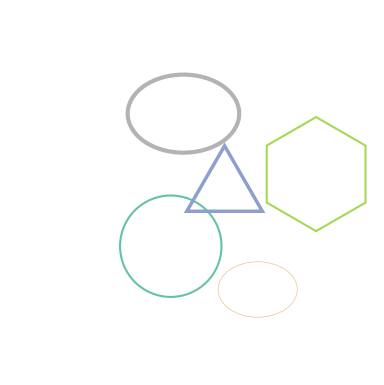[{"shape": "circle", "thickness": 1.5, "radius": 0.66, "center": [0.444, 0.361]}, {"shape": "triangle", "thickness": 2.5, "radius": 0.57, "center": [0.583, 0.508]}, {"shape": "hexagon", "thickness": 1.5, "radius": 0.74, "center": [0.821, 0.548]}, {"shape": "oval", "thickness": 0.5, "radius": 0.51, "center": [0.669, 0.248]}, {"shape": "oval", "thickness": 3, "radius": 0.72, "center": [0.477, 0.705]}]